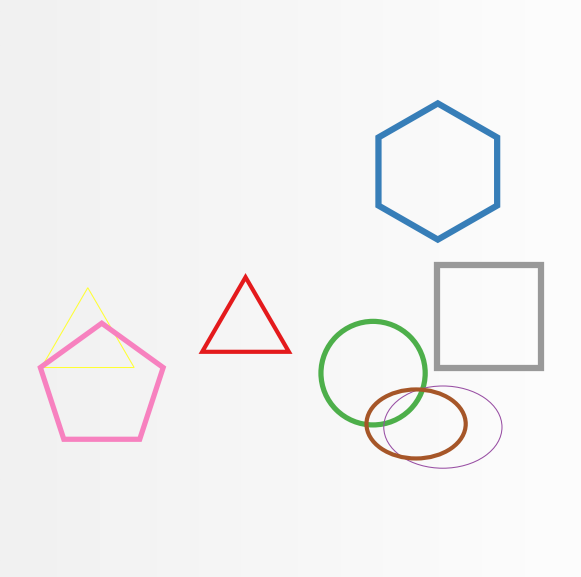[{"shape": "triangle", "thickness": 2, "radius": 0.43, "center": [0.422, 0.433]}, {"shape": "hexagon", "thickness": 3, "radius": 0.59, "center": [0.753, 0.702]}, {"shape": "circle", "thickness": 2.5, "radius": 0.45, "center": [0.642, 0.353]}, {"shape": "oval", "thickness": 0.5, "radius": 0.51, "center": [0.762, 0.26]}, {"shape": "triangle", "thickness": 0.5, "radius": 0.46, "center": [0.151, 0.409]}, {"shape": "oval", "thickness": 2, "radius": 0.43, "center": [0.716, 0.265]}, {"shape": "pentagon", "thickness": 2.5, "radius": 0.56, "center": [0.175, 0.328]}, {"shape": "square", "thickness": 3, "radius": 0.45, "center": [0.842, 0.452]}]